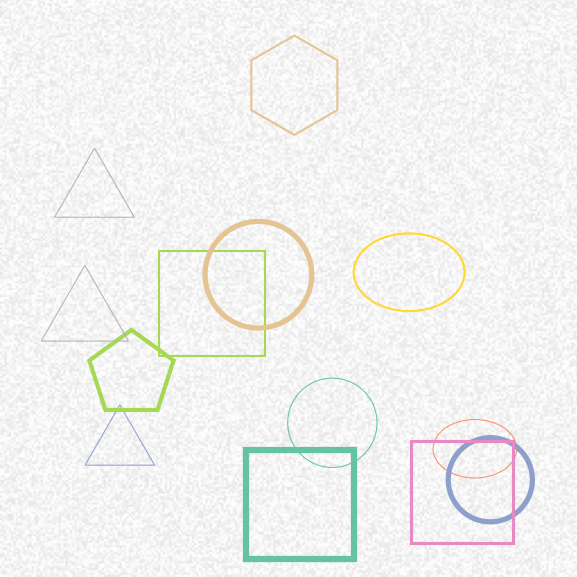[{"shape": "square", "thickness": 3, "radius": 0.47, "center": [0.52, 0.126]}, {"shape": "circle", "thickness": 0.5, "radius": 0.39, "center": [0.576, 0.267]}, {"shape": "oval", "thickness": 0.5, "radius": 0.36, "center": [0.822, 0.222]}, {"shape": "circle", "thickness": 2.5, "radius": 0.36, "center": [0.849, 0.168]}, {"shape": "triangle", "thickness": 0.5, "radius": 0.35, "center": [0.207, 0.228]}, {"shape": "square", "thickness": 1.5, "radius": 0.44, "center": [0.8, 0.147]}, {"shape": "pentagon", "thickness": 2, "radius": 0.38, "center": [0.228, 0.351]}, {"shape": "square", "thickness": 1, "radius": 0.46, "center": [0.367, 0.473]}, {"shape": "oval", "thickness": 1, "radius": 0.48, "center": [0.709, 0.528]}, {"shape": "circle", "thickness": 2.5, "radius": 0.46, "center": [0.447, 0.523]}, {"shape": "hexagon", "thickness": 1, "radius": 0.43, "center": [0.51, 0.852]}, {"shape": "triangle", "thickness": 0.5, "radius": 0.44, "center": [0.147, 0.452]}, {"shape": "triangle", "thickness": 0.5, "radius": 0.4, "center": [0.164, 0.663]}]